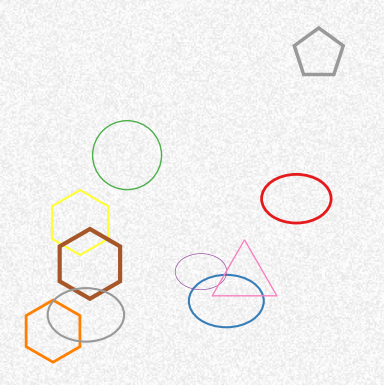[{"shape": "oval", "thickness": 2, "radius": 0.45, "center": [0.77, 0.484]}, {"shape": "oval", "thickness": 1.5, "radius": 0.49, "center": [0.588, 0.218]}, {"shape": "circle", "thickness": 1, "radius": 0.45, "center": [0.33, 0.597]}, {"shape": "oval", "thickness": 0.5, "radius": 0.34, "center": [0.522, 0.294]}, {"shape": "hexagon", "thickness": 2, "radius": 0.4, "center": [0.138, 0.14]}, {"shape": "hexagon", "thickness": 1.5, "radius": 0.42, "center": [0.208, 0.422]}, {"shape": "hexagon", "thickness": 3, "radius": 0.45, "center": [0.233, 0.315]}, {"shape": "triangle", "thickness": 1, "radius": 0.48, "center": [0.635, 0.28]}, {"shape": "pentagon", "thickness": 2.5, "radius": 0.33, "center": [0.828, 0.861]}, {"shape": "oval", "thickness": 1.5, "radius": 0.5, "center": [0.223, 0.182]}]